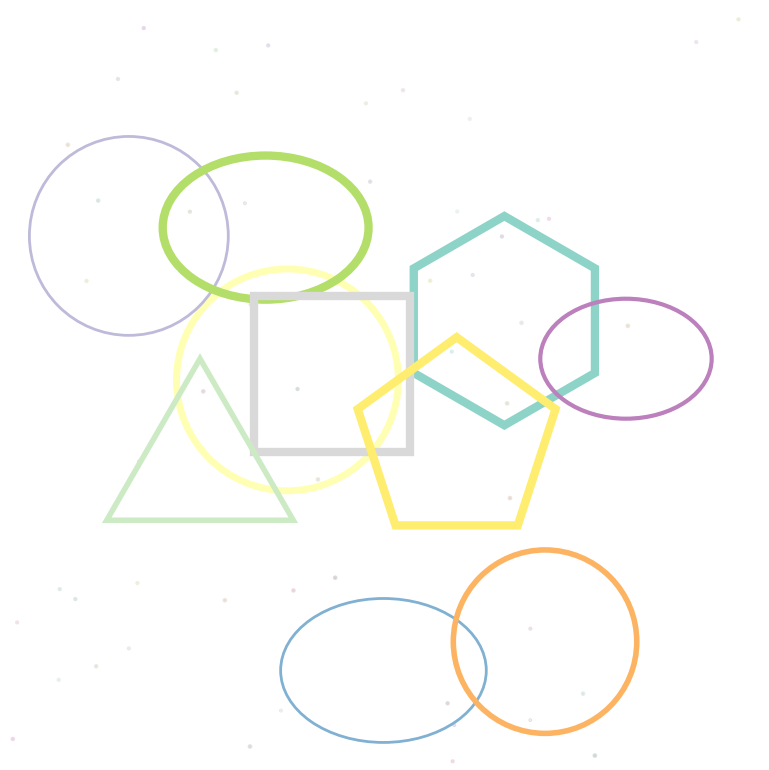[{"shape": "hexagon", "thickness": 3, "radius": 0.68, "center": [0.655, 0.584]}, {"shape": "circle", "thickness": 2.5, "radius": 0.72, "center": [0.373, 0.507]}, {"shape": "circle", "thickness": 1, "radius": 0.65, "center": [0.167, 0.694]}, {"shape": "oval", "thickness": 1, "radius": 0.67, "center": [0.498, 0.129]}, {"shape": "circle", "thickness": 2, "radius": 0.6, "center": [0.708, 0.167]}, {"shape": "oval", "thickness": 3, "radius": 0.67, "center": [0.345, 0.704]}, {"shape": "square", "thickness": 3, "radius": 0.51, "center": [0.431, 0.514]}, {"shape": "oval", "thickness": 1.5, "radius": 0.56, "center": [0.813, 0.534]}, {"shape": "triangle", "thickness": 2, "radius": 0.7, "center": [0.26, 0.394]}, {"shape": "pentagon", "thickness": 3, "radius": 0.68, "center": [0.593, 0.427]}]